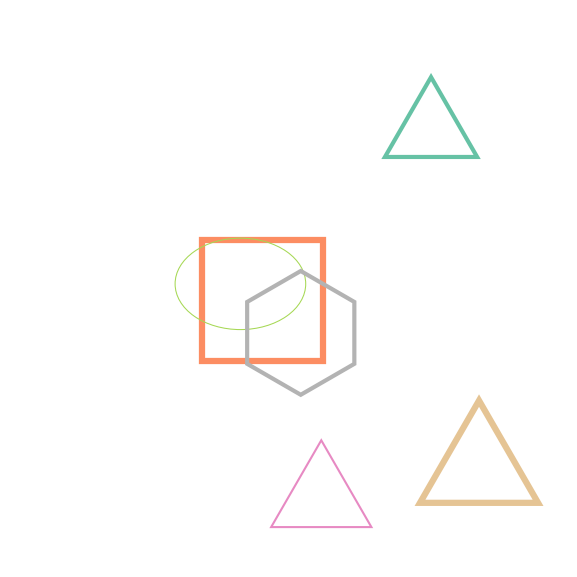[{"shape": "triangle", "thickness": 2, "radius": 0.46, "center": [0.746, 0.773]}, {"shape": "square", "thickness": 3, "radius": 0.52, "center": [0.455, 0.479]}, {"shape": "triangle", "thickness": 1, "radius": 0.5, "center": [0.556, 0.137]}, {"shape": "oval", "thickness": 0.5, "radius": 0.57, "center": [0.416, 0.508]}, {"shape": "triangle", "thickness": 3, "radius": 0.59, "center": [0.829, 0.187]}, {"shape": "hexagon", "thickness": 2, "radius": 0.54, "center": [0.521, 0.423]}]